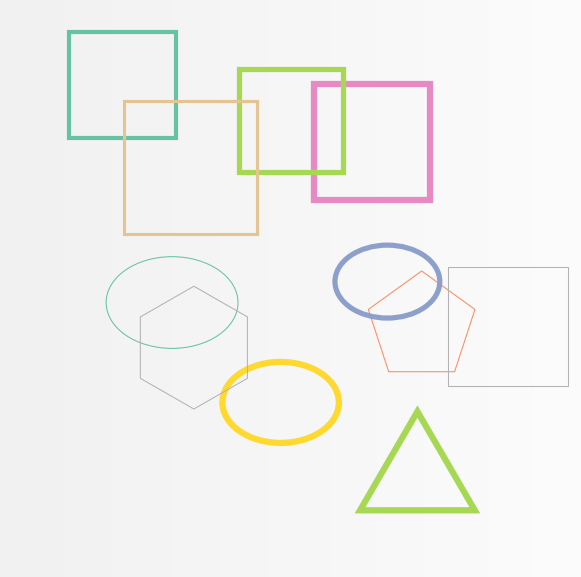[{"shape": "oval", "thickness": 0.5, "radius": 0.57, "center": [0.296, 0.475]}, {"shape": "square", "thickness": 2, "radius": 0.46, "center": [0.21, 0.852]}, {"shape": "pentagon", "thickness": 0.5, "radius": 0.48, "center": [0.725, 0.433]}, {"shape": "oval", "thickness": 2.5, "radius": 0.45, "center": [0.666, 0.512]}, {"shape": "square", "thickness": 3, "radius": 0.5, "center": [0.64, 0.753]}, {"shape": "triangle", "thickness": 3, "radius": 0.57, "center": [0.718, 0.173]}, {"shape": "square", "thickness": 2.5, "radius": 0.45, "center": [0.501, 0.79]}, {"shape": "oval", "thickness": 3, "radius": 0.5, "center": [0.483, 0.302]}, {"shape": "square", "thickness": 1.5, "radius": 0.57, "center": [0.328, 0.709]}, {"shape": "square", "thickness": 0.5, "radius": 0.51, "center": [0.874, 0.434]}, {"shape": "hexagon", "thickness": 0.5, "radius": 0.53, "center": [0.334, 0.397]}]